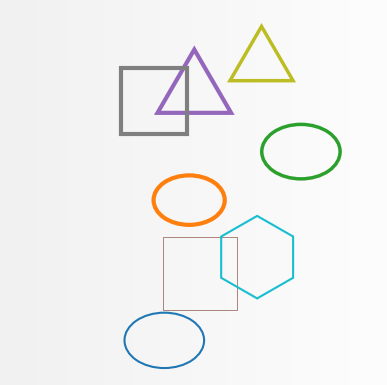[{"shape": "oval", "thickness": 1.5, "radius": 0.51, "center": [0.424, 0.116]}, {"shape": "oval", "thickness": 3, "radius": 0.46, "center": [0.488, 0.48]}, {"shape": "oval", "thickness": 2.5, "radius": 0.51, "center": [0.777, 0.606]}, {"shape": "triangle", "thickness": 3, "radius": 0.55, "center": [0.501, 0.762]}, {"shape": "square", "thickness": 0.5, "radius": 0.48, "center": [0.516, 0.29]}, {"shape": "square", "thickness": 3, "radius": 0.43, "center": [0.397, 0.738]}, {"shape": "triangle", "thickness": 2.5, "radius": 0.47, "center": [0.675, 0.837]}, {"shape": "hexagon", "thickness": 1.5, "radius": 0.54, "center": [0.664, 0.332]}]